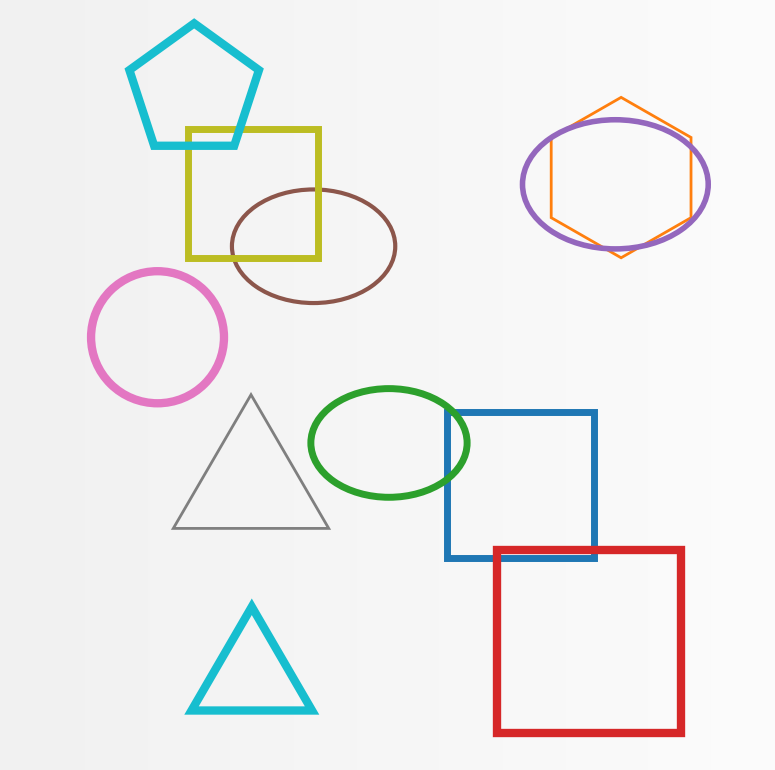[{"shape": "square", "thickness": 2.5, "radius": 0.47, "center": [0.671, 0.37]}, {"shape": "hexagon", "thickness": 1, "radius": 0.52, "center": [0.801, 0.769]}, {"shape": "oval", "thickness": 2.5, "radius": 0.5, "center": [0.502, 0.425]}, {"shape": "square", "thickness": 3, "radius": 0.59, "center": [0.76, 0.167]}, {"shape": "oval", "thickness": 2, "radius": 0.6, "center": [0.794, 0.761]}, {"shape": "oval", "thickness": 1.5, "radius": 0.53, "center": [0.405, 0.68]}, {"shape": "circle", "thickness": 3, "radius": 0.43, "center": [0.203, 0.562]}, {"shape": "triangle", "thickness": 1, "radius": 0.58, "center": [0.324, 0.372]}, {"shape": "square", "thickness": 2.5, "radius": 0.42, "center": [0.326, 0.749]}, {"shape": "triangle", "thickness": 3, "radius": 0.45, "center": [0.325, 0.122]}, {"shape": "pentagon", "thickness": 3, "radius": 0.44, "center": [0.251, 0.882]}]